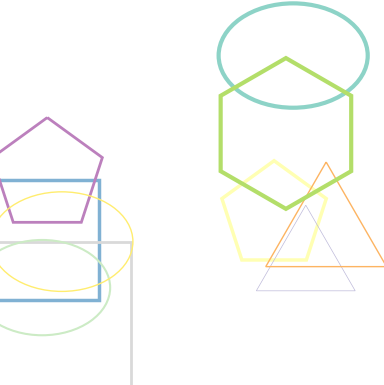[{"shape": "oval", "thickness": 3, "radius": 0.97, "center": [0.761, 0.856]}, {"shape": "pentagon", "thickness": 2.5, "radius": 0.71, "center": [0.712, 0.44]}, {"shape": "triangle", "thickness": 0.5, "radius": 0.74, "center": [0.794, 0.319]}, {"shape": "square", "thickness": 2.5, "radius": 0.78, "center": [0.101, 0.377]}, {"shape": "triangle", "thickness": 1, "radius": 0.91, "center": [0.847, 0.398]}, {"shape": "hexagon", "thickness": 3, "radius": 0.98, "center": [0.743, 0.653]}, {"shape": "square", "thickness": 2, "radius": 0.95, "center": [0.151, 0.182]}, {"shape": "pentagon", "thickness": 2, "radius": 0.75, "center": [0.123, 0.544]}, {"shape": "oval", "thickness": 1.5, "radius": 0.88, "center": [0.109, 0.253]}, {"shape": "oval", "thickness": 1, "radius": 0.92, "center": [0.16, 0.372]}]